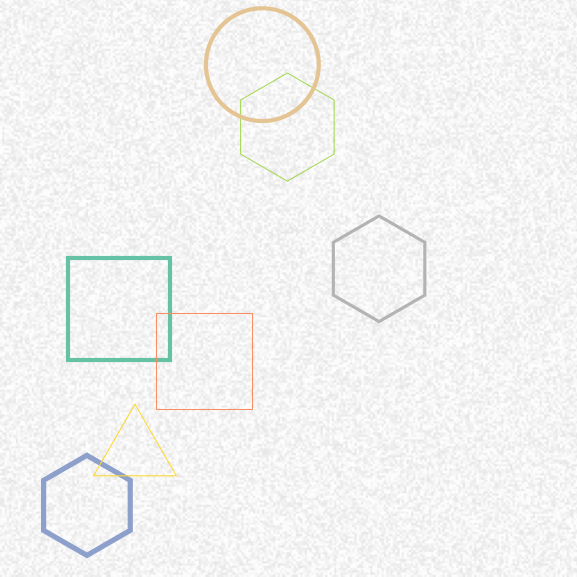[{"shape": "square", "thickness": 2, "radius": 0.44, "center": [0.207, 0.464]}, {"shape": "square", "thickness": 0.5, "radius": 0.42, "center": [0.353, 0.374]}, {"shape": "hexagon", "thickness": 2.5, "radius": 0.43, "center": [0.15, 0.124]}, {"shape": "hexagon", "thickness": 0.5, "radius": 0.47, "center": [0.498, 0.779]}, {"shape": "triangle", "thickness": 0.5, "radius": 0.41, "center": [0.234, 0.217]}, {"shape": "circle", "thickness": 2, "radius": 0.49, "center": [0.454, 0.887]}, {"shape": "hexagon", "thickness": 1.5, "radius": 0.46, "center": [0.656, 0.534]}]